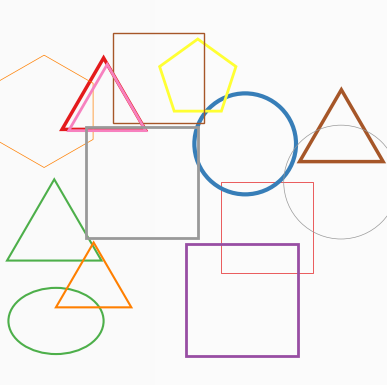[{"shape": "triangle", "thickness": 2.5, "radius": 0.62, "center": [0.267, 0.726]}, {"shape": "square", "thickness": 0.5, "radius": 0.59, "center": [0.688, 0.409]}, {"shape": "circle", "thickness": 3, "radius": 0.66, "center": [0.633, 0.626]}, {"shape": "oval", "thickness": 1.5, "radius": 0.61, "center": [0.145, 0.166]}, {"shape": "triangle", "thickness": 1.5, "radius": 0.7, "center": [0.14, 0.394]}, {"shape": "square", "thickness": 2, "radius": 0.72, "center": [0.624, 0.221]}, {"shape": "triangle", "thickness": 1.5, "radius": 0.56, "center": [0.242, 0.258]}, {"shape": "hexagon", "thickness": 0.5, "radius": 0.73, "center": [0.114, 0.711]}, {"shape": "pentagon", "thickness": 2, "radius": 0.52, "center": [0.51, 0.795]}, {"shape": "square", "thickness": 1, "radius": 0.59, "center": [0.409, 0.798]}, {"shape": "triangle", "thickness": 2.5, "radius": 0.62, "center": [0.881, 0.642]}, {"shape": "triangle", "thickness": 2, "radius": 0.57, "center": [0.277, 0.718]}, {"shape": "circle", "thickness": 0.5, "radius": 0.74, "center": [0.88, 0.527]}, {"shape": "square", "thickness": 2, "radius": 0.72, "center": [0.367, 0.526]}]